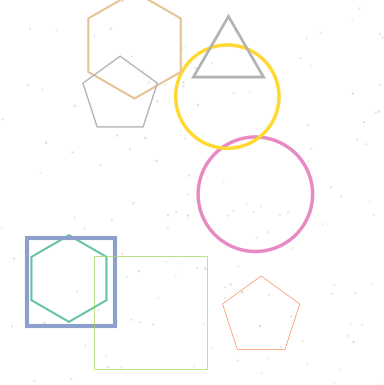[{"shape": "hexagon", "thickness": 1.5, "radius": 0.56, "center": [0.179, 0.277]}, {"shape": "pentagon", "thickness": 0.5, "radius": 0.53, "center": [0.678, 0.178]}, {"shape": "square", "thickness": 3, "radius": 0.57, "center": [0.184, 0.267]}, {"shape": "circle", "thickness": 2.5, "radius": 0.74, "center": [0.663, 0.495]}, {"shape": "square", "thickness": 0.5, "radius": 0.74, "center": [0.39, 0.188]}, {"shape": "circle", "thickness": 2.5, "radius": 0.67, "center": [0.591, 0.749]}, {"shape": "hexagon", "thickness": 1.5, "radius": 0.69, "center": [0.349, 0.883]}, {"shape": "pentagon", "thickness": 1, "radius": 0.51, "center": [0.312, 0.753]}, {"shape": "triangle", "thickness": 2, "radius": 0.53, "center": [0.593, 0.852]}]